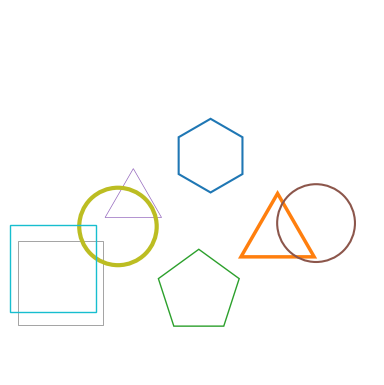[{"shape": "hexagon", "thickness": 1.5, "radius": 0.48, "center": [0.547, 0.596]}, {"shape": "triangle", "thickness": 2.5, "radius": 0.55, "center": [0.721, 0.388]}, {"shape": "pentagon", "thickness": 1, "radius": 0.55, "center": [0.516, 0.242]}, {"shape": "triangle", "thickness": 0.5, "radius": 0.42, "center": [0.346, 0.477]}, {"shape": "circle", "thickness": 1.5, "radius": 0.51, "center": [0.821, 0.421]}, {"shape": "square", "thickness": 0.5, "radius": 0.55, "center": [0.158, 0.265]}, {"shape": "circle", "thickness": 3, "radius": 0.5, "center": [0.306, 0.412]}, {"shape": "square", "thickness": 1, "radius": 0.56, "center": [0.137, 0.303]}]